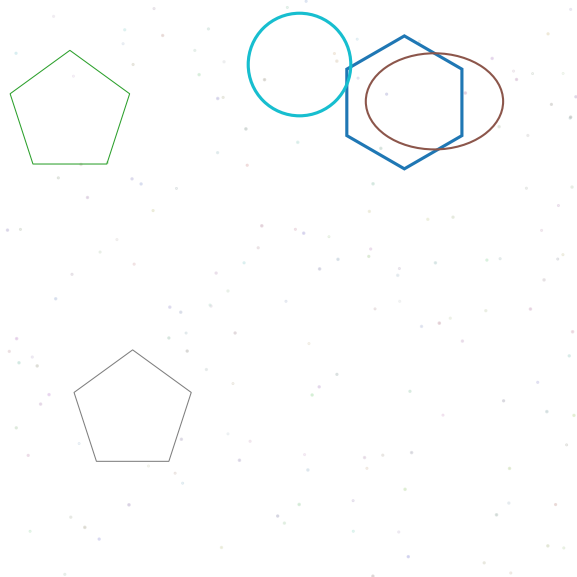[{"shape": "hexagon", "thickness": 1.5, "radius": 0.58, "center": [0.7, 0.822]}, {"shape": "pentagon", "thickness": 0.5, "radius": 0.54, "center": [0.121, 0.803]}, {"shape": "oval", "thickness": 1, "radius": 0.59, "center": [0.752, 0.824]}, {"shape": "pentagon", "thickness": 0.5, "radius": 0.53, "center": [0.23, 0.287]}, {"shape": "circle", "thickness": 1.5, "radius": 0.44, "center": [0.519, 0.887]}]